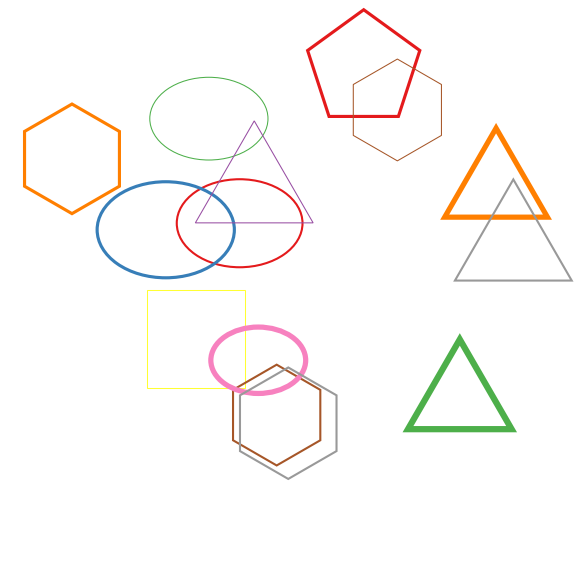[{"shape": "pentagon", "thickness": 1.5, "radius": 0.51, "center": [0.63, 0.88]}, {"shape": "oval", "thickness": 1, "radius": 0.54, "center": [0.415, 0.613]}, {"shape": "oval", "thickness": 1.5, "radius": 0.59, "center": [0.287, 0.601]}, {"shape": "oval", "thickness": 0.5, "radius": 0.51, "center": [0.362, 0.794]}, {"shape": "triangle", "thickness": 3, "radius": 0.52, "center": [0.796, 0.308]}, {"shape": "triangle", "thickness": 0.5, "radius": 0.59, "center": [0.44, 0.672]}, {"shape": "triangle", "thickness": 2.5, "radius": 0.51, "center": [0.859, 0.674]}, {"shape": "hexagon", "thickness": 1.5, "radius": 0.47, "center": [0.125, 0.724]}, {"shape": "square", "thickness": 0.5, "radius": 0.42, "center": [0.34, 0.413]}, {"shape": "hexagon", "thickness": 1, "radius": 0.44, "center": [0.479, 0.28]}, {"shape": "hexagon", "thickness": 0.5, "radius": 0.44, "center": [0.688, 0.809]}, {"shape": "oval", "thickness": 2.5, "radius": 0.41, "center": [0.447, 0.375]}, {"shape": "triangle", "thickness": 1, "radius": 0.58, "center": [0.889, 0.572]}, {"shape": "hexagon", "thickness": 1, "radius": 0.48, "center": [0.499, 0.266]}]